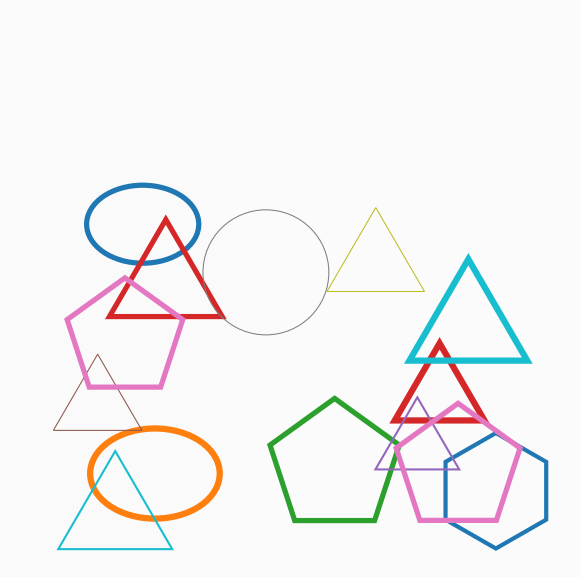[{"shape": "oval", "thickness": 2.5, "radius": 0.48, "center": [0.246, 0.611]}, {"shape": "hexagon", "thickness": 2, "radius": 0.5, "center": [0.853, 0.149]}, {"shape": "oval", "thickness": 3, "radius": 0.56, "center": [0.267, 0.179]}, {"shape": "pentagon", "thickness": 2.5, "radius": 0.58, "center": [0.576, 0.192]}, {"shape": "triangle", "thickness": 3, "radius": 0.45, "center": [0.756, 0.316]}, {"shape": "triangle", "thickness": 2.5, "radius": 0.56, "center": [0.285, 0.507]}, {"shape": "triangle", "thickness": 1, "radius": 0.42, "center": [0.718, 0.228]}, {"shape": "triangle", "thickness": 0.5, "radius": 0.44, "center": [0.168, 0.298]}, {"shape": "pentagon", "thickness": 2.5, "radius": 0.52, "center": [0.215, 0.413]}, {"shape": "pentagon", "thickness": 2.5, "radius": 0.56, "center": [0.788, 0.189]}, {"shape": "circle", "thickness": 0.5, "radius": 0.54, "center": [0.457, 0.528]}, {"shape": "triangle", "thickness": 0.5, "radius": 0.48, "center": [0.646, 0.543]}, {"shape": "triangle", "thickness": 3, "radius": 0.59, "center": [0.806, 0.433]}, {"shape": "triangle", "thickness": 1, "radius": 0.57, "center": [0.198, 0.105]}]